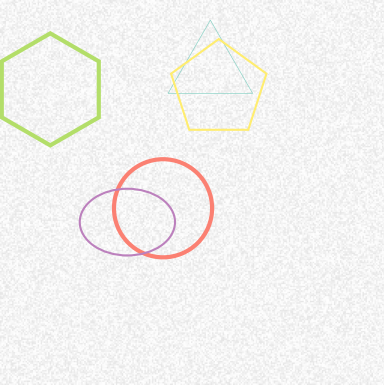[{"shape": "triangle", "thickness": 0.5, "radius": 0.63, "center": [0.546, 0.821]}, {"shape": "circle", "thickness": 3, "radius": 0.64, "center": [0.423, 0.459]}, {"shape": "hexagon", "thickness": 3, "radius": 0.73, "center": [0.131, 0.768]}, {"shape": "oval", "thickness": 1.5, "radius": 0.62, "center": [0.331, 0.423]}, {"shape": "pentagon", "thickness": 1.5, "radius": 0.65, "center": [0.568, 0.768]}]